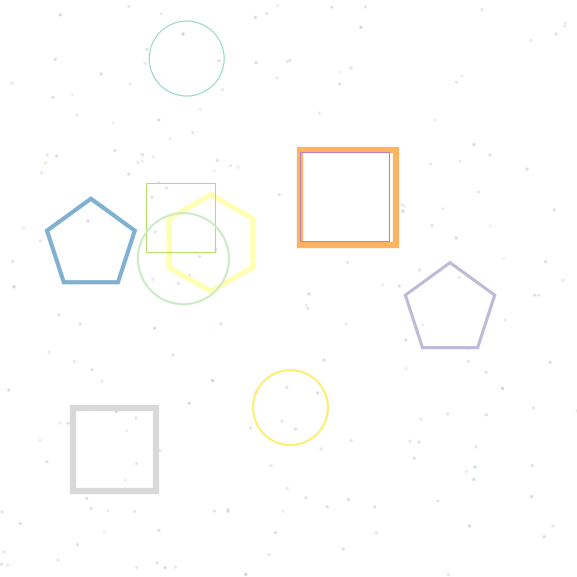[{"shape": "circle", "thickness": 0.5, "radius": 0.32, "center": [0.323, 0.898]}, {"shape": "hexagon", "thickness": 2.5, "radius": 0.42, "center": [0.365, 0.578]}, {"shape": "pentagon", "thickness": 1.5, "radius": 0.41, "center": [0.779, 0.463]}, {"shape": "pentagon", "thickness": 2, "radius": 0.4, "center": [0.157, 0.575]}, {"shape": "square", "thickness": 3, "radius": 0.41, "center": [0.603, 0.657]}, {"shape": "square", "thickness": 0.5, "radius": 0.3, "center": [0.313, 0.622]}, {"shape": "square", "thickness": 3, "radius": 0.36, "center": [0.198, 0.22]}, {"shape": "square", "thickness": 0.5, "radius": 0.39, "center": [0.597, 0.659]}, {"shape": "circle", "thickness": 1, "radius": 0.39, "center": [0.318, 0.551]}, {"shape": "circle", "thickness": 1, "radius": 0.32, "center": [0.503, 0.293]}]